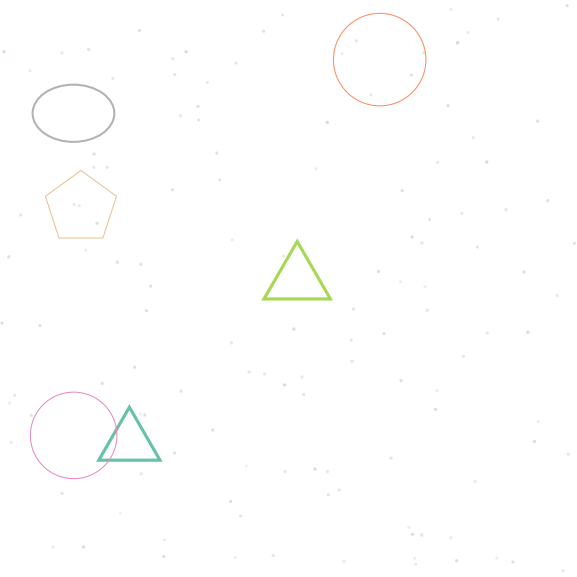[{"shape": "triangle", "thickness": 1.5, "radius": 0.31, "center": [0.224, 0.233]}, {"shape": "circle", "thickness": 0.5, "radius": 0.4, "center": [0.657, 0.896]}, {"shape": "circle", "thickness": 0.5, "radius": 0.37, "center": [0.128, 0.245]}, {"shape": "triangle", "thickness": 1.5, "radius": 0.33, "center": [0.515, 0.515]}, {"shape": "pentagon", "thickness": 0.5, "radius": 0.32, "center": [0.14, 0.639]}, {"shape": "oval", "thickness": 1, "radius": 0.35, "center": [0.127, 0.803]}]